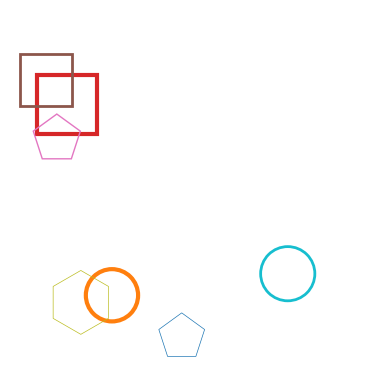[{"shape": "pentagon", "thickness": 0.5, "radius": 0.31, "center": [0.472, 0.125]}, {"shape": "circle", "thickness": 3, "radius": 0.34, "center": [0.291, 0.233]}, {"shape": "square", "thickness": 3, "radius": 0.38, "center": [0.174, 0.729]}, {"shape": "square", "thickness": 2, "radius": 0.33, "center": [0.119, 0.792]}, {"shape": "pentagon", "thickness": 1, "radius": 0.32, "center": [0.148, 0.639]}, {"shape": "hexagon", "thickness": 0.5, "radius": 0.41, "center": [0.21, 0.215]}, {"shape": "circle", "thickness": 2, "radius": 0.35, "center": [0.747, 0.289]}]